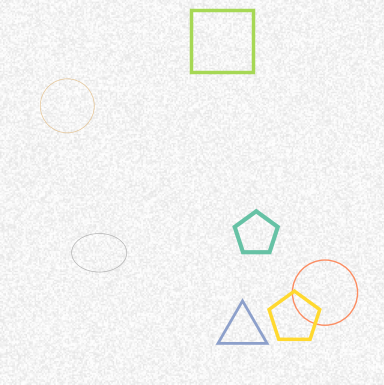[{"shape": "pentagon", "thickness": 3, "radius": 0.29, "center": [0.666, 0.392]}, {"shape": "circle", "thickness": 1, "radius": 0.42, "center": [0.844, 0.24]}, {"shape": "triangle", "thickness": 2, "radius": 0.37, "center": [0.63, 0.145]}, {"shape": "square", "thickness": 2.5, "radius": 0.4, "center": [0.577, 0.894]}, {"shape": "pentagon", "thickness": 2.5, "radius": 0.35, "center": [0.765, 0.175]}, {"shape": "circle", "thickness": 0.5, "radius": 0.35, "center": [0.175, 0.725]}, {"shape": "oval", "thickness": 0.5, "radius": 0.36, "center": [0.258, 0.343]}]